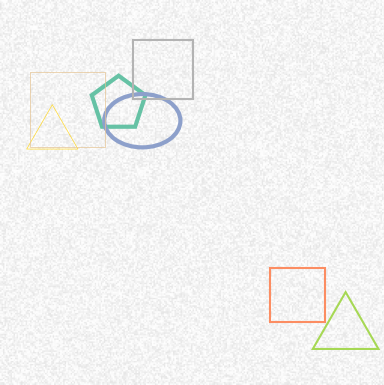[{"shape": "pentagon", "thickness": 3, "radius": 0.37, "center": [0.308, 0.73]}, {"shape": "square", "thickness": 1.5, "radius": 0.36, "center": [0.772, 0.234]}, {"shape": "oval", "thickness": 3, "radius": 0.49, "center": [0.37, 0.686]}, {"shape": "triangle", "thickness": 1.5, "radius": 0.49, "center": [0.898, 0.143]}, {"shape": "triangle", "thickness": 0.5, "radius": 0.38, "center": [0.136, 0.651]}, {"shape": "square", "thickness": 0.5, "radius": 0.49, "center": [0.175, 0.716]}, {"shape": "square", "thickness": 1.5, "radius": 0.38, "center": [0.424, 0.819]}]